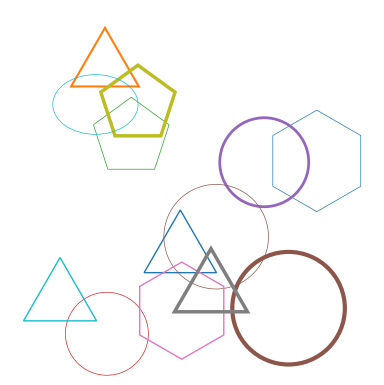[{"shape": "triangle", "thickness": 1, "radius": 0.54, "center": [0.468, 0.346]}, {"shape": "hexagon", "thickness": 0.5, "radius": 0.66, "center": [0.823, 0.582]}, {"shape": "triangle", "thickness": 1.5, "radius": 0.51, "center": [0.273, 0.826]}, {"shape": "pentagon", "thickness": 0.5, "radius": 0.52, "center": [0.341, 0.644]}, {"shape": "circle", "thickness": 0.5, "radius": 0.54, "center": [0.278, 0.133]}, {"shape": "circle", "thickness": 2, "radius": 0.58, "center": [0.686, 0.579]}, {"shape": "circle", "thickness": 0.5, "radius": 0.68, "center": [0.562, 0.385]}, {"shape": "circle", "thickness": 3, "radius": 0.73, "center": [0.75, 0.199]}, {"shape": "hexagon", "thickness": 1, "radius": 0.63, "center": [0.472, 0.193]}, {"shape": "triangle", "thickness": 2.5, "radius": 0.55, "center": [0.548, 0.245]}, {"shape": "pentagon", "thickness": 2.5, "radius": 0.51, "center": [0.358, 0.729]}, {"shape": "oval", "thickness": 0.5, "radius": 0.55, "center": [0.248, 0.729]}, {"shape": "triangle", "thickness": 1, "radius": 0.55, "center": [0.156, 0.221]}]